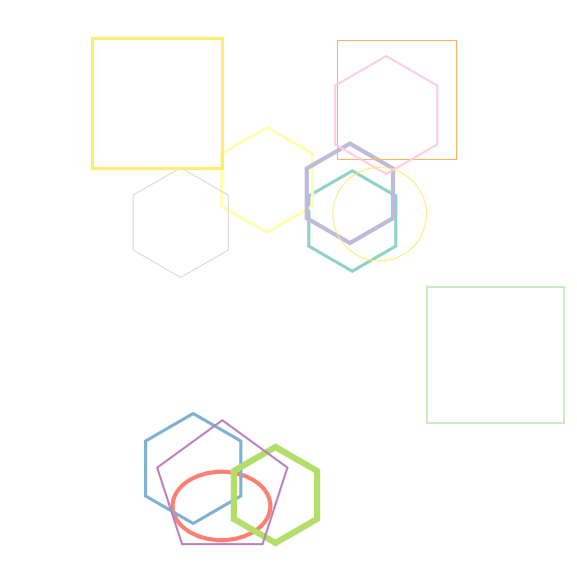[{"shape": "hexagon", "thickness": 1.5, "radius": 0.43, "center": [0.61, 0.616]}, {"shape": "hexagon", "thickness": 1.5, "radius": 0.45, "center": [0.462, 0.688]}, {"shape": "hexagon", "thickness": 2, "radius": 0.43, "center": [0.606, 0.664]}, {"shape": "oval", "thickness": 2, "radius": 0.42, "center": [0.384, 0.123]}, {"shape": "hexagon", "thickness": 1.5, "radius": 0.48, "center": [0.335, 0.188]}, {"shape": "square", "thickness": 0.5, "radius": 0.51, "center": [0.686, 0.827]}, {"shape": "hexagon", "thickness": 3, "radius": 0.42, "center": [0.477, 0.142]}, {"shape": "hexagon", "thickness": 1, "radius": 0.51, "center": [0.669, 0.8]}, {"shape": "hexagon", "thickness": 0.5, "radius": 0.48, "center": [0.313, 0.614]}, {"shape": "pentagon", "thickness": 1, "radius": 0.59, "center": [0.385, 0.153]}, {"shape": "square", "thickness": 1, "radius": 0.59, "center": [0.858, 0.384]}, {"shape": "square", "thickness": 1.5, "radius": 0.56, "center": [0.271, 0.82]}, {"shape": "circle", "thickness": 0.5, "radius": 0.4, "center": [0.658, 0.628]}]